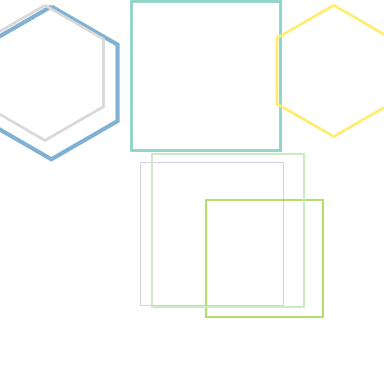[{"shape": "square", "thickness": 2, "radius": 0.97, "center": [0.534, 0.804]}, {"shape": "square", "thickness": 0.5, "radius": 0.93, "center": [0.548, 0.394]}, {"shape": "hexagon", "thickness": 3, "radius": 0.99, "center": [0.133, 0.785]}, {"shape": "square", "thickness": 1.5, "radius": 0.76, "center": [0.687, 0.328]}, {"shape": "hexagon", "thickness": 2, "radius": 0.88, "center": [0.117, 0.811]}, {"shape": "square", "thickness": 1.5, "radius": 0.99, "center": [0.592, 0.401]}, {"shape": "hexagon", "thickness": 2, "radius": 0.85, "center": [0.867, 0.816]}]